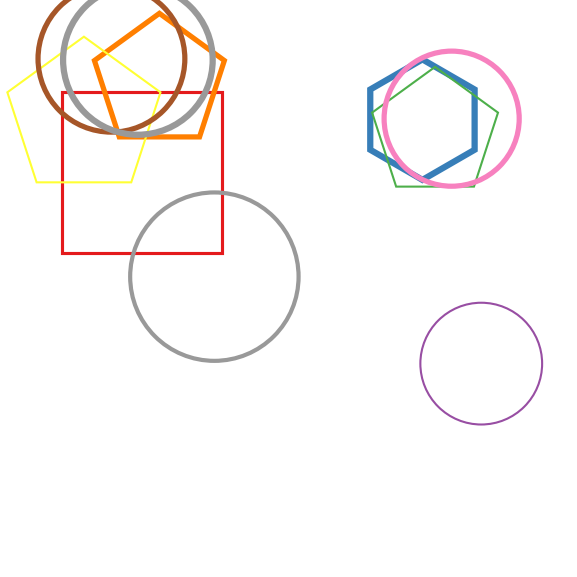[{"shape": "square", "thickness": 1.5, "radius": 0.69, "center": [0.245, 0.7]}, {"shape": "hexagon", "thickness": 3, "radius": 0.52, "center": [0.731, 0.792]}, {"shape": "pentagon", "thickness": 1, "radius": 0.57, "center": [0.753, 0.769]}, {"shape": "circle", "thickness": 1, "radius": 0.53, "center": [0.833, 0.369]}, {"shape": "pentagon", "thickness": 2.5, "radius": 0.59, "center": [0.276, 0.858]}, {"shape": "pentagon", "thickness": 1, "radius": 0.7, "center": [0.145, 0.796]}, {"shape": "circle", "thickness": 2.5, "radius": 0.64, "center": [0.193, 0.897]}, {"shape": "circle", "thickness": 2.5, "radius": 0.58, "center": [0.782, 0.794]}, {"shape": "circle", "thickness": 2, "radius": 0.73, "center": [0.371, 0.52]}, {"shape": "circle", "thickness": 3, "radius": 0.65, "center": [0.239, 0.895]}]